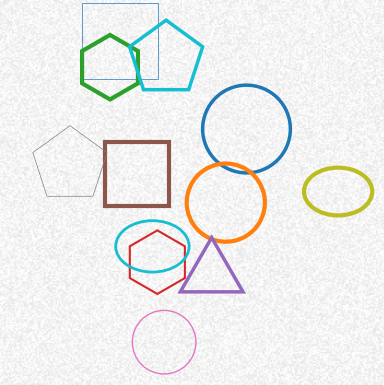[{"shape": "circle", "thickness": 2.5, "radius": 0.57, "center": [0.64, 0.665]}, {"shape": "square", "thickness": 0.5, "radius": 0.49, "center": [0.312, 0.893]}, {"shape": "circle", "thickness": 3, "radius": 0.51, "center": [0.587, 0.474]}, {"shape": "hexagon", "thickness": 3, "radius": 0.42, "center": [0.286, 0.825]}, {"shape": "hexagon", "thickness": 1.5, "radius": 0.41, "center": [0.409, 0.319]}, {"shape": "triangle", "thickness": 2.5, "radius": 0.47, "center": [0.55, 0.289]}, {"shape": "square", "thickness": 3, "radius": 0.42, "center": [0.356, 0.548]}, {"shape": "circle", "thickness": 1, "radius": 0.41, "center": [0.426, 0.111]}, {"shape": "pentagon", "thickness": 0.5, "radius": 0.51, "center": [0.182, 0.572]}, {"shape": "oval", "thickness": 3, "radius": 0.44, "center": [0.878, 0.503]}, {"shape": "oval", "thickness": 2, "radius": 0.48, "center": [0.396, 0.36]}, {"shape": "pentagon", "thickness": 2.5, "radius": 0.5, "center": [0.431, 0.848]}]